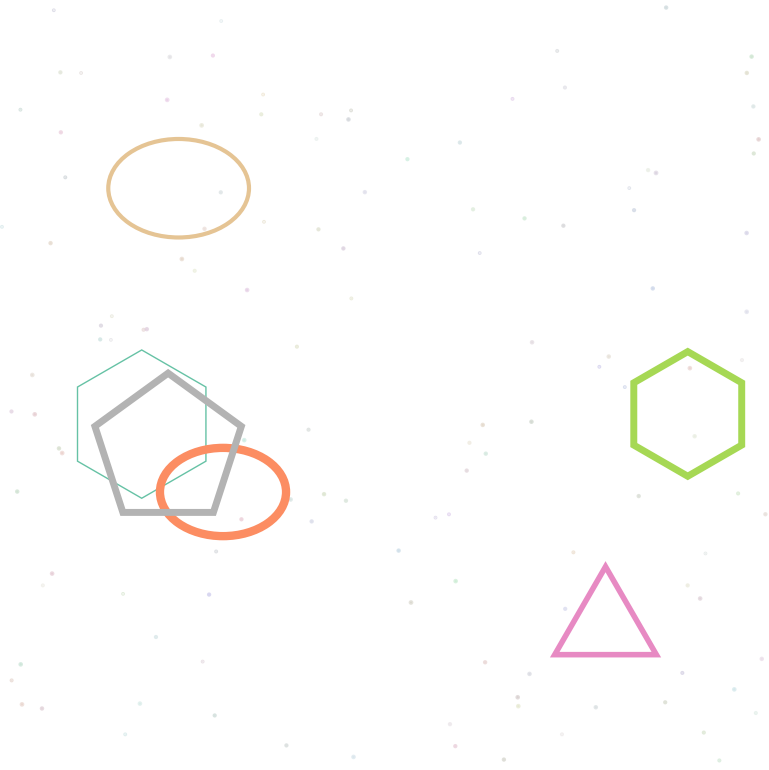[{"shape": "hexagon", "thickness": 0.5, "radius": 0.48, "center": [0.184, 0.449]}, {"shape": "oval", "thickness": 3, "radius": 0.41, "center": [0.29, 0.361]}, {"shape": "triangle", "thickness": 2, "radius": 0.38, "center": [0.786, 0.188]}, {"shape": "hexagon", "thickness": 2.5, "radius": 0.4, "center": [0.893, 0.462]}, {"shape": "oval", "thickness": 1.5, "radius": 0.46, "center": [0.232, 0.756]}, {"shape": "pentagon", "thickness": 2.5, "radius": 0.5, "center": [0.218, 0.415]}]